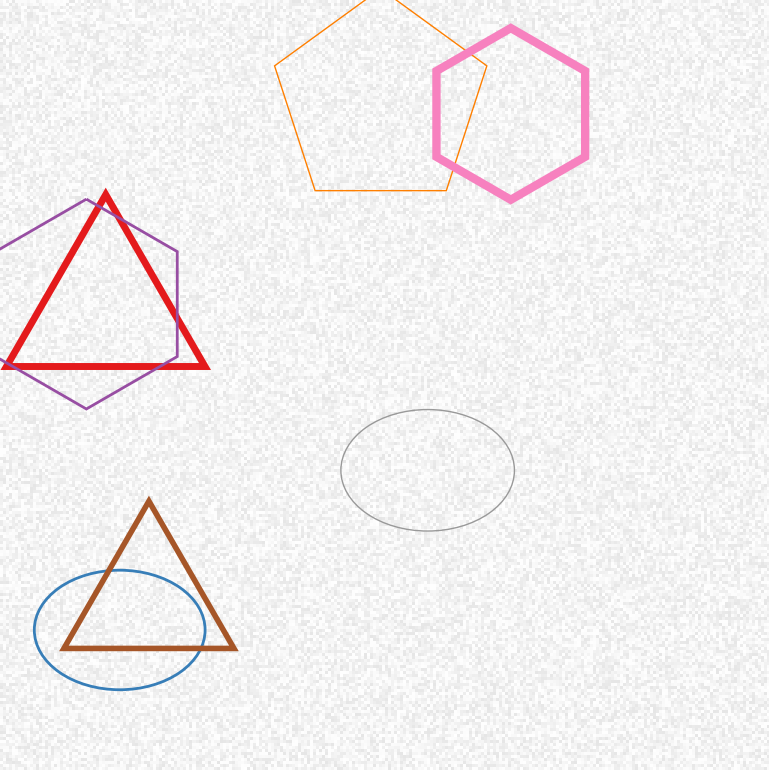[{"shape": "triangle", "thickness": 2.5, "radius": 0.74, "center": [0.137, 0.598]}, {"shape": "oval", "thickness": 1, "radius": 0.55, "center": [0.155, 0.182]}, {"shape": "hexagon", "thickness": 1, "radius": 0.68, "center": [0.112, 0.605]}, {"shape": "pentagon", "thickness": 0.5, "radius": 0.72, "center": [0.494, 0.87]}, {"shape": "triangle", "thickness": 2, "radius": 0.64, "center": [0.193, 0.222]}, {"shape": "hexagon", "thickness": 3, "radius": 0.56, "center": [0.663, 0.852]}, {"shape": "oval", "thickness": 0.5, "radius": 0.56, "center": [0.555, 0.389]}]